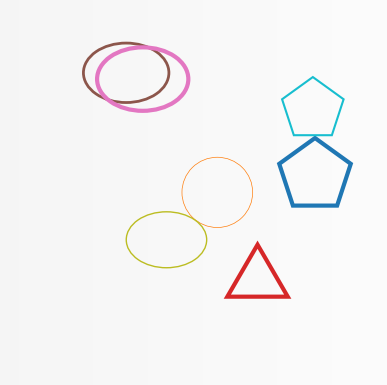[{"shape": "pentagon", "thickness": 3, "radius": 0.49, "center": [0.813, 0.544]}, {"shape": "circle", "thickness": 0.5, "radius": 0.46, "center": [0.561, 0.5]}, {"shape": "triangle", "thickness": 3, "radius": 0.45, "center": [0.665, 0.274]}, {"shape": "oval", "thickness": 2, "radius": 0.55, "center": [0.326, 0.811]}, {"shape": "oval", "thickness": 3, "radius": 0.59, "center": [0.368, 0.795]}, {"shape": "oval", "thickness": 1, "radius": 0.52, "center": [0.43, 0.377]}, {"shape": "pentagon", "thickness": 1.5, "radius": 0.42, "center": [0.807, 0.716]}]